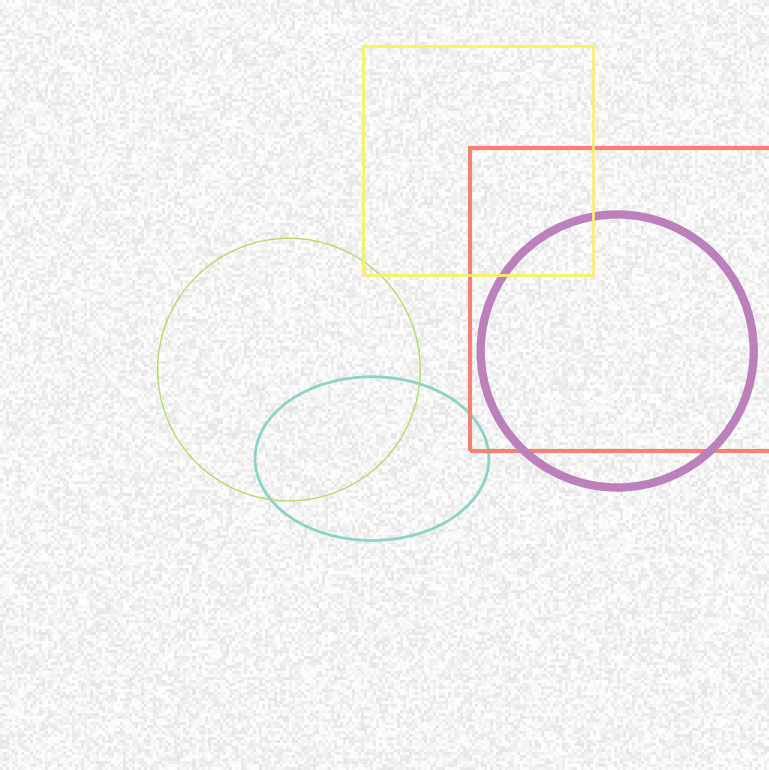[{"shape": "oval", "thickness": 1, "radius": 0.76, "center": [0.483, 0.404]}, {"shape": "square", "thickness": 1.5, "radius": 0.99, "center": [0.807, 0.611]}, {"shape": "circle", "thickness": 0.5, "radius": 0.85, "center": [0.375, 0.52]}, {"shape": "circle", "thickness": 3, "radius": 0.89, "center": [0.802, 0.544]}, {"shape": "square", "thickness": 1, "radius": 0.75, "center": [0.621, 0.792]}]